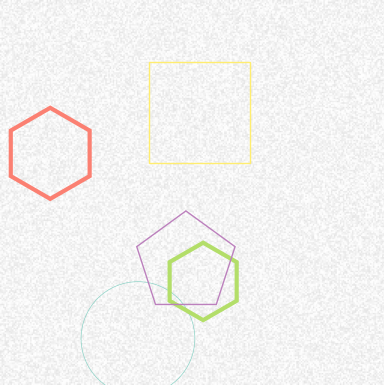[{"shape": "circle", "thickness": 0.5, "radius": 0.74, "center": [0.358, 0.121]}, {"shape": "hexagon", "thickness": 3, "radius": 0.59, "center": [0.13, 0.602]}, {"shape": "hexagon", "thickness": 3, "radius": 0.5, "center": [0.528, 0.269]}, {"shape": "pentagon", "thickness": 1, "radius": 0.67, "center": [0.483, 0.318]}, {"shape": "square", "thickness": 1, "radius": 0.66, "center": [0.519, 0.707]}]